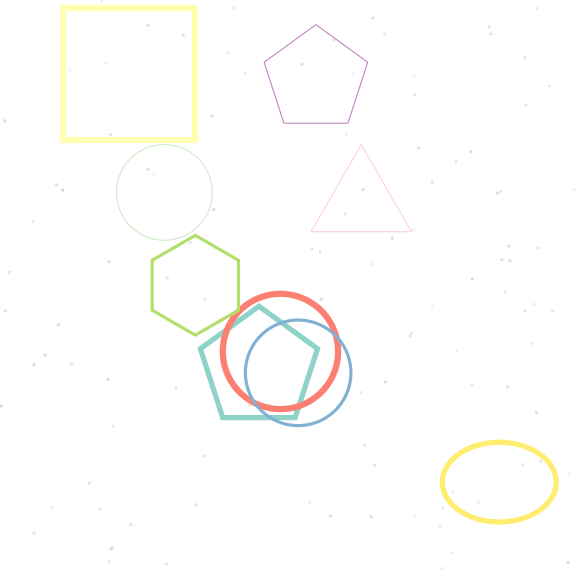[{"shape": "pentagon", "thickness": 2.5, "radius": 0.53, "center": [0.448, 0.362]}, {"shape": "square", "thickness": 3, "radius": 0.57, "center": [0.224, 0.872]}, {"shape": "circle", "thickness": 3, "radius": 0.5, "center": [0.486, 0.391]}, {"shape": "circle", "thickness": 1.5, "radius": 0.46, "center": [0.516, 0.354]}, {"shape": "hexagon", "thickness": 1.5, "radius": 0.43, "center": [0.338, 0.505]}, {"shape": "triangle", "thickness": 0.5, "radius": 0.5, "center": [0.626, 0.648]}, {"shape": "pentagon", "thickness": 0.5, "radius": 0.47, "center": [0.547, 0.862]}, {"shape": "circle", "thickness": 0.5, "radius": 0.41, "center": [0.284, 0.666]}, {"shape": "oval", "thickness": 2.5, "radius": 0.49, "center": [0.865, 0.164]}]